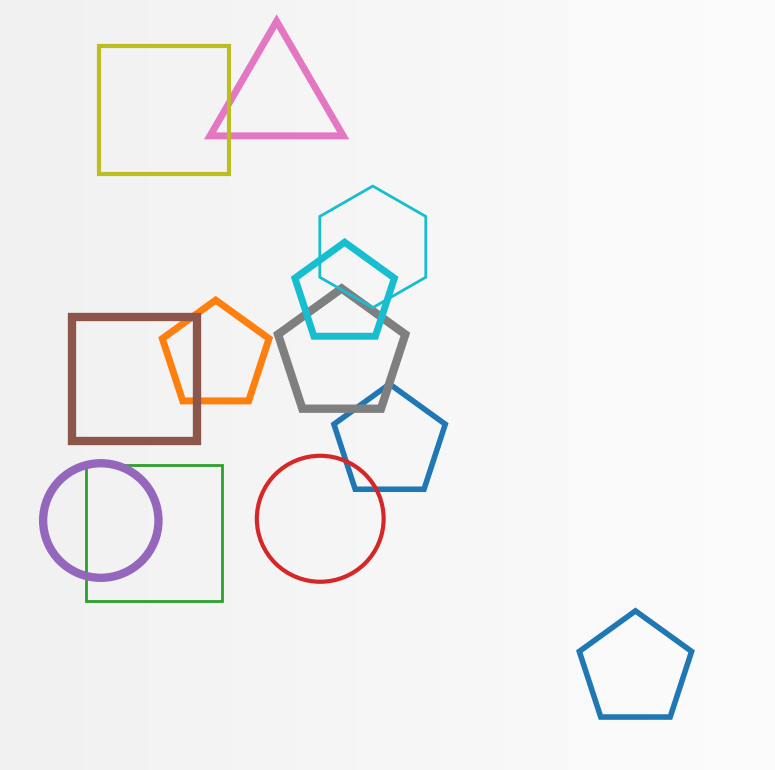[{"shape": "pentagon", "thickness": 2, "radius": 0.38, "center": [0.503, 0.426]}, {"shape": "pentagon", "thickness": 2, "radius": 0.38, "center": [0.82, 0.13]}, {"shape": "pentagon", "thickness": 2.5, "radius": 0.36, "center": [0.278, 0.538]}, {"shape": "square", "thickness": 1, "radius": 0.44, "center": [0.199, 0.308]}, {"shape": "circle", "thickness": 1.5, "radius": 0.41, "center": [0.413, 0.326]}, {"shape": "circle", "thickness": 3, "radius": 0.37, "center": [0.13, 0.324]}, {"shape": "square", "thickness": 3, "radius": 0.4, "center": [0.174, 0.507]}, {"shape": "triangle", "thickness": 2.5, "radius": 0.5, "center": [0.357, 0.873]}, {"shape": "pentagon", "thickness": 3, "radius": 0.43, "center": [0.441, 0.539]}, {"shape": "square", "thickness": 1.5, "radius": 0.42, "center": [0.212, 0.857]}, {"shape": "pentagon", "thickness": 2.5, "radius": 0.34, "center": [0.445, 0.618]}, {"shape": "hexagon", "thickness": 1, "radius": 0.39, "center": [0.481, 0.679]}]